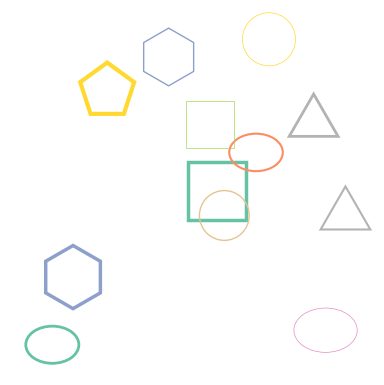[{"shape": "oval", "thickness": 2, "radius": 0.34, "center": [0.136, 0.105]}, {"shape": "square", "thickness": 2.5, "radius": 0.38, "center": [0.563, 0.505]}, {"shape": "oval", "thickness": 1.5, "radius": 0.35, "center": [0.665, 0.604]}, {"shape": "hexagon", "thickness": 2.5, "radius": 0.41, "center": [0.19, 0.28]}, {"shape": "hexagon", "thickness": 1, "radius": 0.37, "center": [0.438, 0.852]}, {"shape": "oval", "thickness": 0.5, "radius": 0.41, "center": [0.846, 0.142]}, {"shape": "square", "thickness": 0.5, "radius": 0.31, "center": [0.546, 0.677]}, {"shape": "circle", "thickness": 0.5, "radius": 0.34, "center": [0.699, 0.898]}, {"shape": "pentagon", "thickness": 3, "radius": 0.37, "center": [0.278, 0.764]}, {"shape": "circle", "thickness": 1, "radius": 0.32, "center": [0.583, 0.44]}, {"shape": "triangle", "thickness": 2, "radius": 0.37, "center": [0.815, 0.682]}, {"shape": "triangle", "thickness": 1.5, "radius": 0.37, "center": [0.897, 0.441]}]